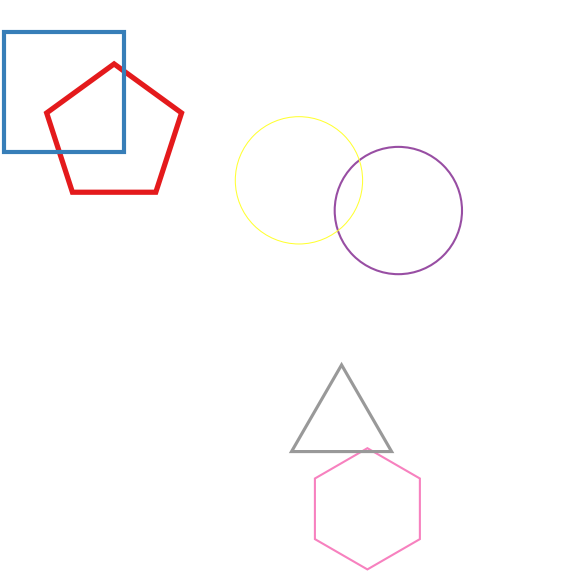[{"shape": "pentagon", "thickness": 2.5, "radius": 0.61, "center": [0.198, 0.766]}, {"shape": "square", "thickness": 2, "radius": 0.52, "center": [0.111, 0.84]}, {"shape": "circle", "thickness": 1, "radius": 0.55, "center": [0.69, 0.635]}, {"shape": "circle", "thickness": 0.5, "radius": 0.55, "center": [0.518, 0.687]}, {"shape": "hexagon", "thickness": 1, "radius": 0.52, "center": [0.636, 0.118]}, {"shape": "triangle", "thickness": 1.5, "radius": 0.5, "center": [0.591, 0.267]}]